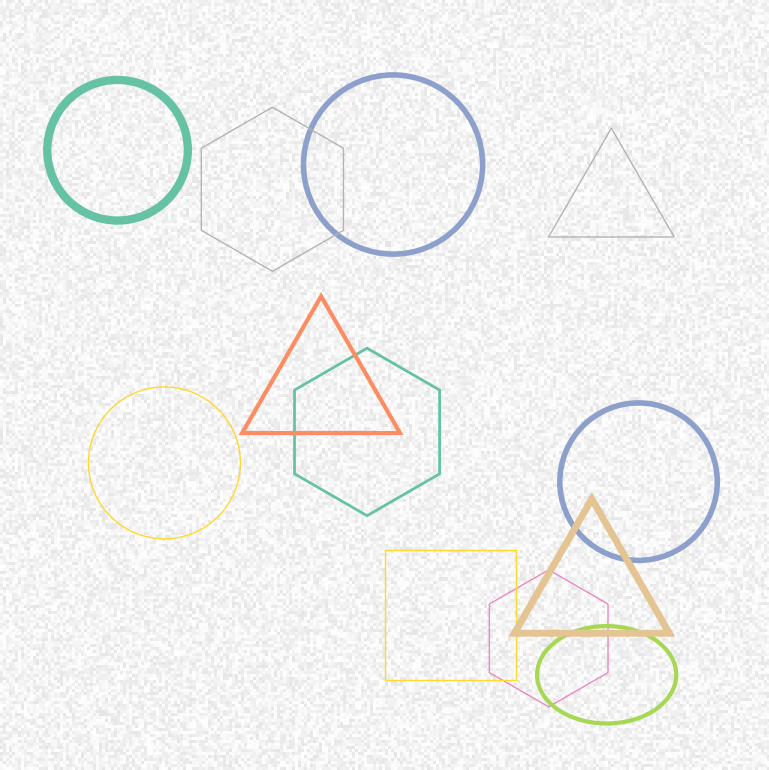[{"shape": "hexagon", "thickness": 1, "radius": 0.54, "center": [0.477, 0.439]}, {"shape": "circle", "thickness": 3, "radius": 0.46, "center": [0.153, 0.805]}, {"shape": "triangle", "thickness": 1.5, "radius": 0.59, "center": [0.417, 0.497]}, {"shape": "circle", "thickness": 2, "radius": 0.51, "center": [0.829, 0.374]}, {"shape": "circle", "thickness": 2, "radius": 0.58, "center": [0.51, 0.786]}, {"shape": "hexagon", "thickness": 0.5, "radius": 0.44, "center": [0.713, 0.171]}, {"shape": "oval", "thickness": 1.5, "radius": 0.45, "center": [0.788, 0.124]}, {"shape": "circle", "thickness": 0.5, "radius": 0.49, "center": [0.214, 0.399]}, {"shape": "square", "thickness": 0.5, "radius": 0.42, "center": [0.585, 0.202]}, {"shape": "triangle", "thickness": 2.5, "radius": 0.58, "center": [0.769, 0.236]}, {"shape": "triangle", "thickness": 0.5, "radius": 0.47, "center": [0.794, 0.739]}, {"shape": "hexagon", "thickness": 0.5, "radius": 0.53, "center": [0.354, 0.754]}]